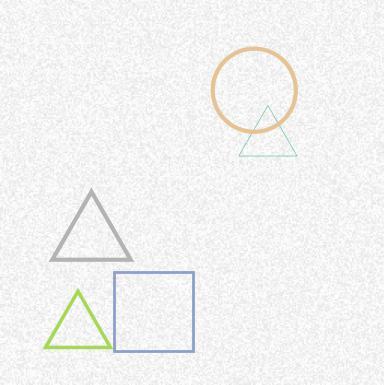[{"shape": "triangle", "thickness": 0.5, "radius": 0.44, "center": [0.696, 0.638]}, {"shape": "square", "thickness": 2, "radius": 0.51, "center": [0.4, 0.191]}, {"shape": "triangle", "thickness": 2.5, "radius": 0.49, "center": [0.203, 0.146]}, {"shape": "circle", "thickness": 3, "radius": 0.54, "center": [0.66, 0.766]}, {"shape": "triangle", "thickness": 3, "radius": 0.59, "center": [0.238, 0.384]}]